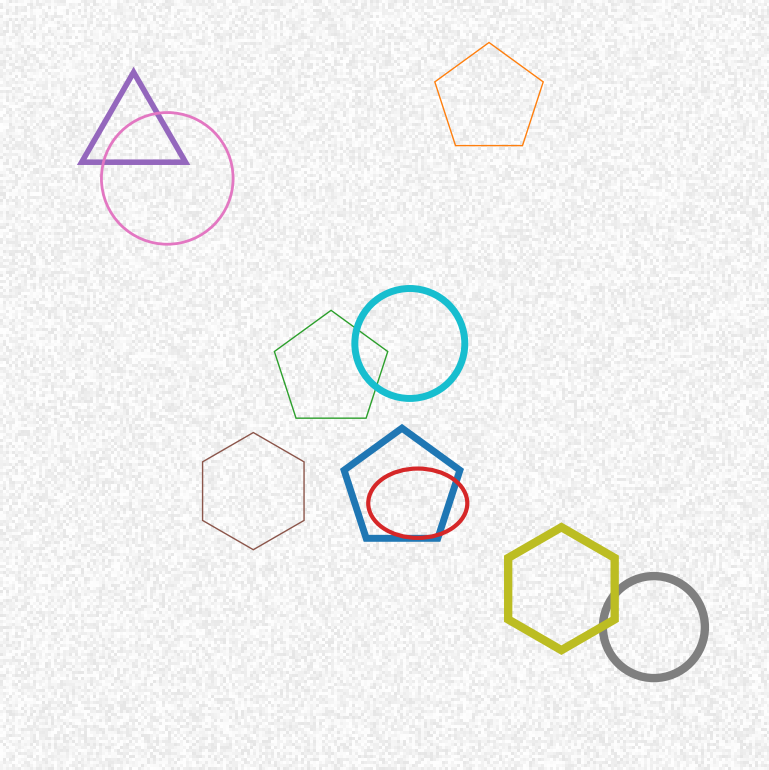[{"shape": "pentagon", "thickness": 2.5, "radius": 0.4, "center": [0.522, 0.365]}, {"shape": "pentagon", "thickness": 0.5, "radius": 0.37, "center": [0.635, 0.871]}, {"shape": "pentagon", "thickness": 0.5, "radius": 0.39, "center": [0.43, 0.52]}, {"shape": "oval", "thickness": 1.5, "radius": 0.32, "center": [0.543, 0.346]}, {"shape": "triangle", "thickness": 2, "radius": 0.39, "center": [0.174, 0.828]}, {"shape": "hexagon", "thickness": 0.5, "radius": 0.38, "center": [0.329, 0.362]}, {"shape": "circle", "thickness": 1, "radius": 0.43, "center": [0.217, 0.768]}, {"shape": "circle", "thickness": 3, "radius": 0.33, "center": [0.849, 0.186]}, {"shape": "hexagon", "thickness": 3, "radius": 0.4, "center": [0.729, 0.235]}, {"shape": "circle", "thickness": 2.5, "radius": 0.36, "center": [0.532, 0.554]}]